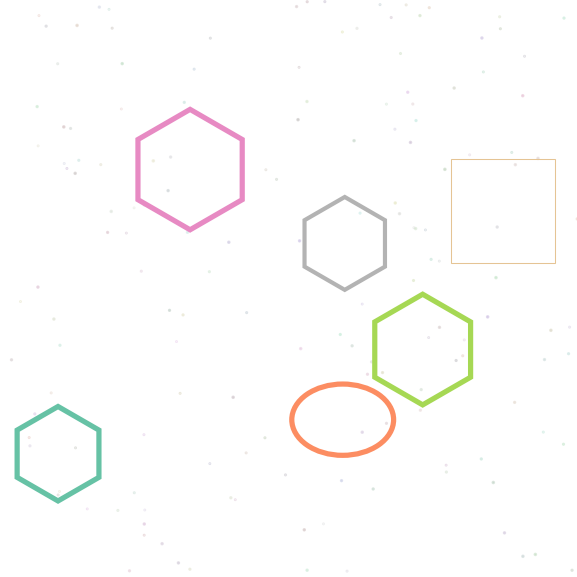[{"shape": "hexagon", "thickness": 2.5, "radius": 0.41, "center": [0.1, 0.213]}, {"shape": "oval", "thickness": 2.5, "radius": 0.44, "center": [0.593, 0.272]}, {"shape": "hexagon", "thickness": 2.5, "radius": 0.52, "center": [0.329, 0.705]}, {"shape": "hexagon", "thickness": 2.5, "radius": 0.48, "center": [0.732, 0.394]}, {"shape": "square", "thickness": 0.5, "radius": 0.45, "center": [0.871, 0.634]}, {"shape": "hexagon", "thickness": 2, "radius": 0.4, "center": [0.597, 0.578]}]